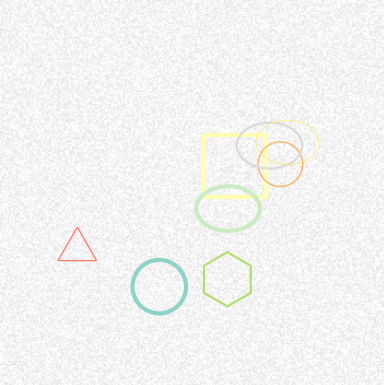[{"shape": "circle", "thickness": 3, "radius": 0.35, "center": [0.414, 0.256]}, {"shape": "square", "thickness": 3, "radius": 0.41, "center": [0.609, 0.569]}, {"shape": "triangle", "thickness": 1, "radius": 0.29, "center": [0.201, 0.352]}, {"shape": "circle", "thickness": 1, "radius": 0.29, "center": [0.728, 0.574]}, {"shape": "hexagon", "thickness": 1.5, "radius": 0.35, "center": [0.591, 0.275]}, {"shape": "oval", "thickness": 1.5, "radius": 0.43, "center": [0.7, 0.622]}, {"shape": "oval", "thickness": 3, "radius": 0.41, "center": [0.592, 0.458]}, {"shape": "oval", "thickness": 0.5, "radius": 0.41, "center": [0.747, 0.63]}]